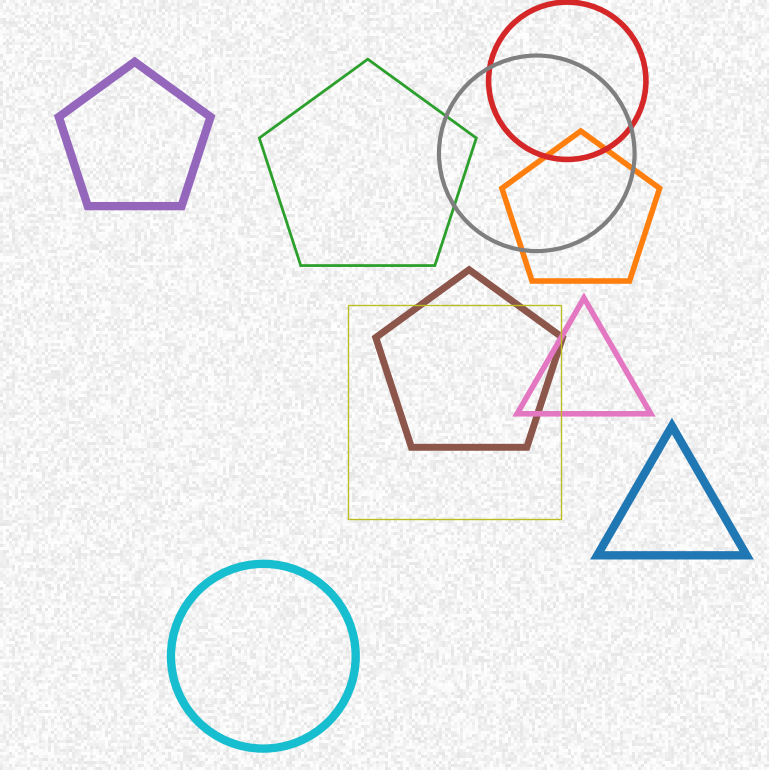[{"shape": "triangle", "thickness": 3, "radius": 0.56, "center": [0.873, 0.335]}, {"shape": "pentagon", "thickness": 2, "radius": 0.54, "center": [0.754, 0.722]}, {"shape": "pentagon", "thickness": 1, "radius": 0.74, "center": [0.478, 0.775]}, {"shape": "circle", "thickness": 2, "radius": 0.51, "center": [0.737, 0.895]}, {"shape": "pentagon", "thickness": 3, "radius": 0.52, "center": [0.175, 0.816]}, {"shape": "pentagon", "thickness": 2.5, "radius": 0.64, "center": [0.609, 0.522]}, {"shape": "triangle", "thickness": 2, "radius": 0.5, "center": [0.758, 0.513]}, {"shape": "circle", "thickness": 1.5, "radius": 0.64, "center": [0.697, 0.801]}, {"shape": "square", "thickness": 0.5, "radius": 0.69, "center": [0.59, 0.465]}, {"shape": "circle", "thickness": 3, "radius": 0.6, "center": [0.342, 0.148]}]